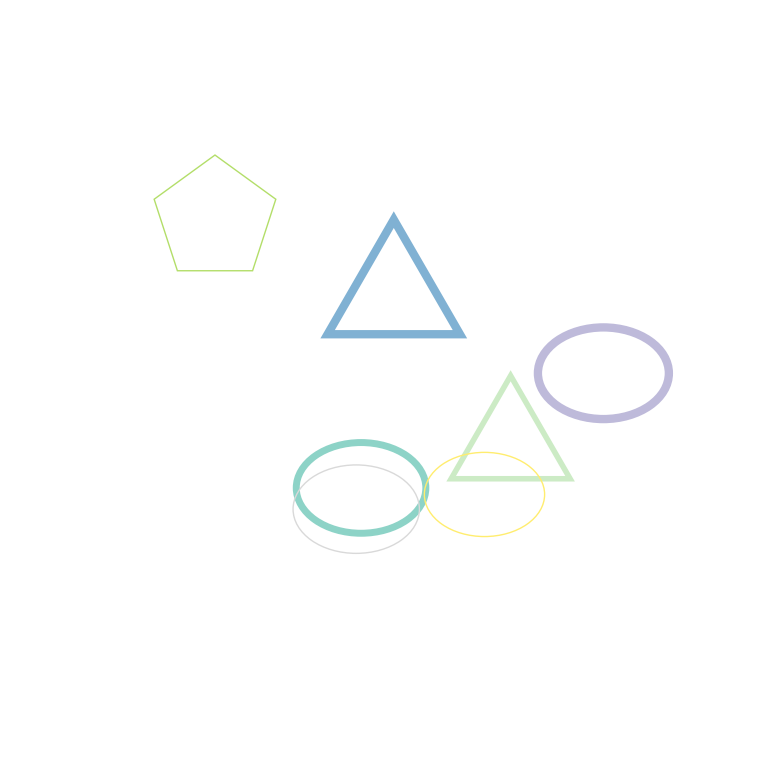[{"shape": "oval", "thickness": 2.5, "radius": 0.42, "center": [0.469, 0.366]}, {"shape": "oval", "thickness": 3, "radius": 0.43, "center": [0.784, 0.515]}, {"shape": "triangle", "thickness": 3, "radius": 0.5, "center": [0.511, 0.616]}, {"shape": "pentagon", "thickness": 0.5, "radius": 0.42, "center": [0.279, 0.716]}, {"shape": "oval", "thickness": 0.5, "radius": 0.41, "center": [0.463, 0.339]}, {"shape": "triangle", "thickness": 2, "radius": 0.45, "center": [0.663, 0.423]}, {"shape": "oval", "thickness": 0.5, "radius": 0.39, "center": [0.629, 0.358]}]